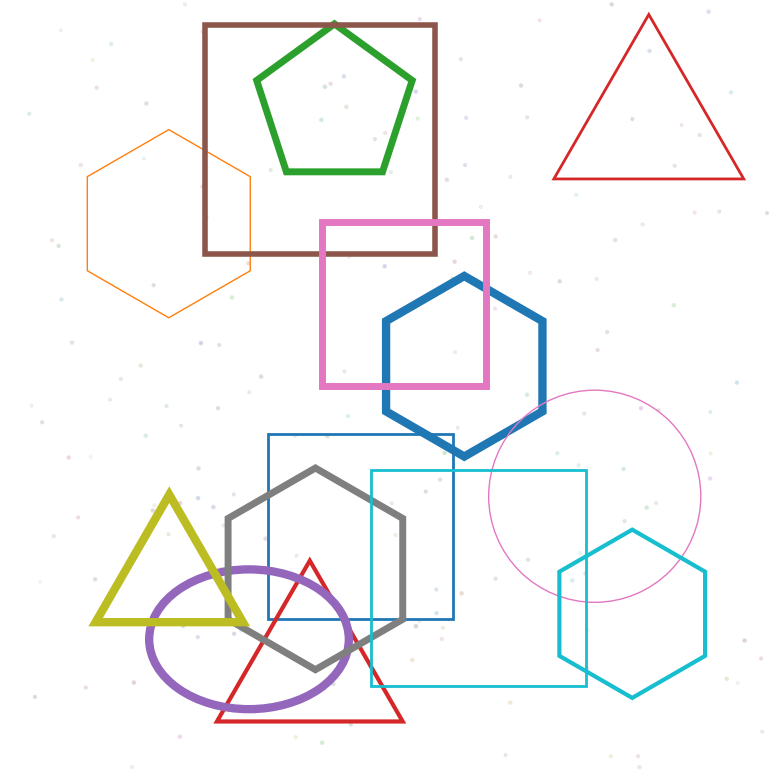[{"shape": "hexagon", "thickness": 3, "radius": 0.59, "center": [0.603, 0.524]}, {"shape": "square", "thickness": 1, "radius": 0.6, "center": [0.469, 0.316]}, {"shape": "hexagon", "thickness": 0.5, "radius": 0.61, "center": [0.219, 0.709]}, {"shape": "pentagon", "thickness": 2.5, "radius": 0.53, "center": [0.434, 0.863]}, {"shape": "triangle", "thickness": 1.5, "radius": 0.7, "center": [0.402, 0.133]}, {"shape": "triangle", "thickness": 1, "radius": 0.71, "center": [0.843, 0.839]}, {"shape": "oval", "thickness": 3, "radius": 0.65, "center": [0.323, 0.17]}, {"shape": "square", "thickness": 2, "radius": 0.75, "center": [0.415, 0.819]}, {"shape": "square", "thickness": 2.5, "radius": 0.53, "center": [0.525, 0.605]}, {"shape": "circle", "thickness": 0.5, "radius": 0.69, "center": [0.772, 0.356]}, {"shape": "hexagon", "thickness": 2.5, "radius": 0.65, "center": [0.41, 0.261]}, {"shape": "triangle", "thickness": 3, "radius": 0.55, "center": [0.22, 0.247]}, {"shape": "square", "thickness": 1, "radius": 0.7, "center": [0.621, 0.249]}, {"shape": "hexagon", "thickness": 1.5, "radius": 0.55, "center": [0.821, 0.203]}]